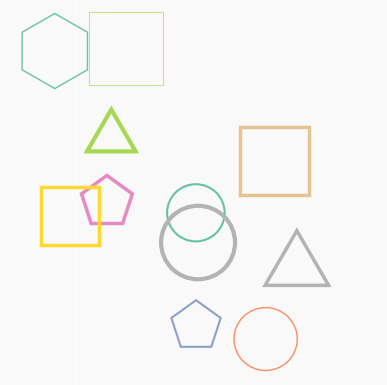[{"shape": "circle", "thickness": 1.5, "radius": 0.37, "center": [0.505, 0.447]}, {"shape": "hexagon", "thickness": 1, "radius": 0.49, "center": [0.141, 0.867]}, {"shape": "circle", "thickness": 1, "radius": 0.41, "center": [0.685, 0.119]}, {"shape": "pentagon", "thickness": 1.5, "radius": 0.33, "center": [0.506, 0.153]}, {"shape": "pentagon", "thickness": 2.5, "radius": 0.34, "center": [0.276, 0.475]}, {"shape": "square", "thickness": 0.5, "radius": 0.48, "center": [0.326, 0.874]}, {"shape": "triangle", "thickness": 3, "radius": 0.36, "center": [0.287, 0.643]}, {"shape": "square", "thickness": 2.5, "radius": 0.38, "center": [0.181, 0.439]}, {"shape": "square", "thickness": 2.5, "radius": 0.44, "center": [0.709, 0.581]}, {"shape": "circle", "thickness": 3, "radius": 0.48, "center": [0.511, 0.37]}, {"shape": "triangle", "thickness": 2.5, "radius": 0.47, "center": [0.766, 0.306]}]